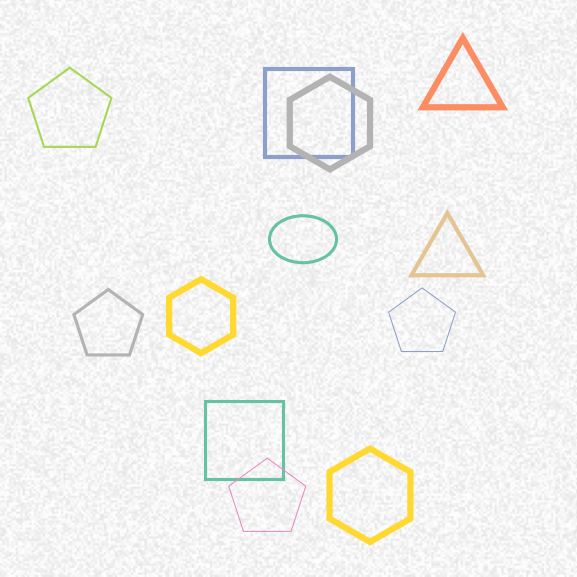[{"shape": "square", "thickness": 1.5, "radius": 0.34, "center": [0.422, 0.238]}, {"shape": "oval", "thickness": 1.5, "radius": 0.29, "center": [0.525, 0.585]}, {"shape": "triangle", "thickness": 3, "radius": 0.4, "center": [0.801, 0.853]}, {"shape": "pentagon", "thickness": 0.5, "radius": 0.3, "center": [0.731, 0.44]}, {"shape": "square", "thickness": 2, "radius": 0.38, "center": [0.535, 0.803]}, {"shape": "pentagon", "thickness": 0.5, "radius": 0.35, "center": [0.463, 0.136]}, {"shape": "pentagon", "thickness": 1, "radius": 0.38, "center": [0.121, 0.806]}, {"shape": "hexagon", "thickness": 3, "radius": 0.4, "center": [0.641, 0.142]}, {"shape": "hexagon", "thickness": 3, "radius": 0.32, "center": [0.348, 0.452]}, {"shape": "triangle", "thickness": 2, "radius": 0.36, "center": [0.775, 0.558]}, {"shape": "pentagon", "thickness": 1.5, "radius": 0.31, "center": [0.188, 0.435]}, {"shape": "hexagon", "thickness": 3, "radius": 0.4, "center": [0.571, 0.786]}]